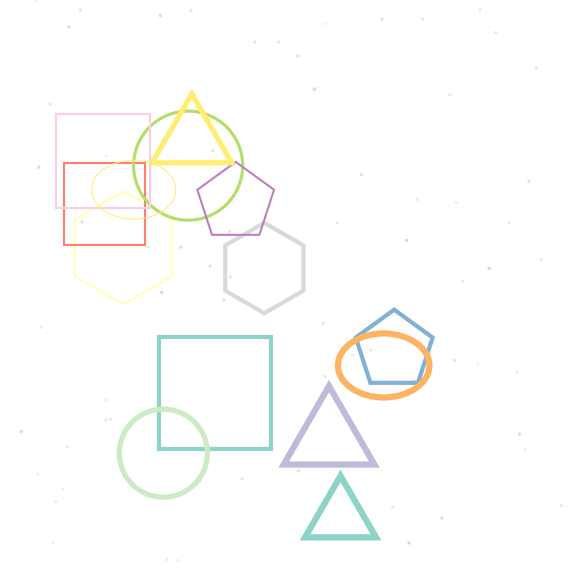[{"shape": "triangle", "thickness": 3, "radius": 0.35, "center": [0.59, 0.104]}, {"shape": "square", "thickness": 2, "radius": 0.49, "center": [0.373, 0.319]}, {"shape": "hexagon", "thickness": 1, "radius": 0.49, "center": [0.214, 0.57]}, {"shape": "triangle", "thickness": 3, "radius": 0.45, "center": [0.57, 0.24]}, {"shape": "square", "thickness": 1, "radius": 0.35, "center": [0.181, 0.646]}, {"shape": "pentagon", "thickness": 2, "radius": 0.35, "center": [0.683, 0.393]}, {"shape": "oval", "thickness": 3, "radius": 0.4, "center": [0.664, 0.366]}, {"shape": "circle", "thickness": 1.5, "radius": 0.47, "center": [0.326, 0.712]}, {"shape": "square", "thickness": 1, "radius": 0.41, "center": [0.178, 0.721]}, {"shape": "hexagon", "thickness": 2, "radius": 0.39, "center": [0.458, 0.535]}, {"shape": "pentagon", "thickness": 1, "radius": 0.35, "center": [0.408, 0.649]}, {"shape": "circle", "thickness": 2.5, "radius": 0.38, "center": [0.283, 0.214]}, {"shape": "triangle", "thickness": 2.5, "radius": 0.4, "center": [0.332, 0.757]}, {"shape": "oval", "thickness": 0.5, "radius": 0.36, "center": [0.232, 0.671]}]